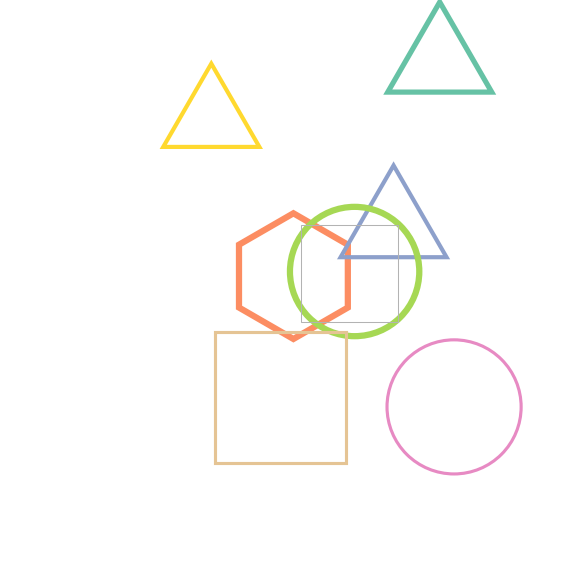[{"shape": "triangle", "thickness": 2.5, "radius": 0.52, "center": [0.761, 0.892]}, {"shape": "hexagon", "thickness": 3, "radius": 0.54, "center": [0.508, 0.521]}, {"shape": "triangle", "thickness": 2, "radius": 0.53, "center": [0.682, 0.607]}, {"shape": "circle", "thickness": 1.5, "radius": 0.58, "center": [0.786, 0.295]}, {"shape": "circle", "thickness": 3, "radius": 0.56, "center": [0.614, 0.529]}, {"shape": "triangle", "thickness": 2, "radius": 0.48, "center": [0.366, 0.793]}, {"shape": "square", "thickness": 1.5, "radius": 0.57, "center": [0.486, 0.31]}, {"shape": "square", "thickness": 0.5, "radius": 0.42, "center": [0.606, 0.525]}]